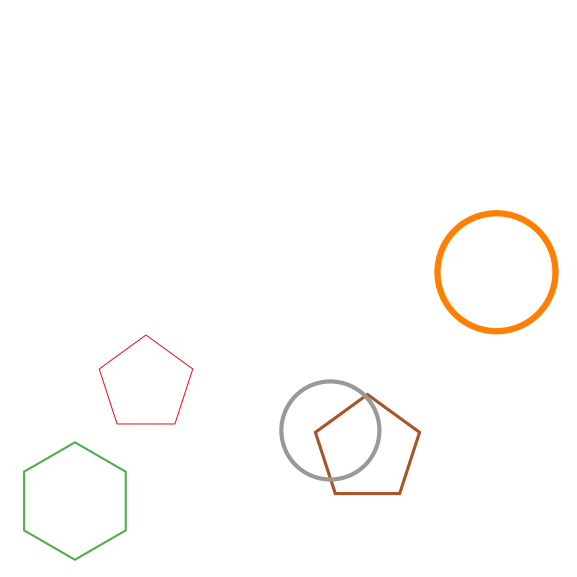[{"shape": "pentagon", "thickness": 0.5, "radius": 0.43, "center": [0.253, 0.334]}, {"shape": "hexagon", "thickness": 1, "radius": 0.51, "center": [0.13, 0.132]}, {"shape": "circle", "thickness": 3, "radius": 0.51, "center": [0.86, 0.528]}, {"shape": "pentagon", "thickness": 1.5, "radius": 0.47, "center": [0.636, 0.221]}, {"shape": "circle", "thickness": 2, "radius": 0.42, "center": [0.572, 0.254]}]